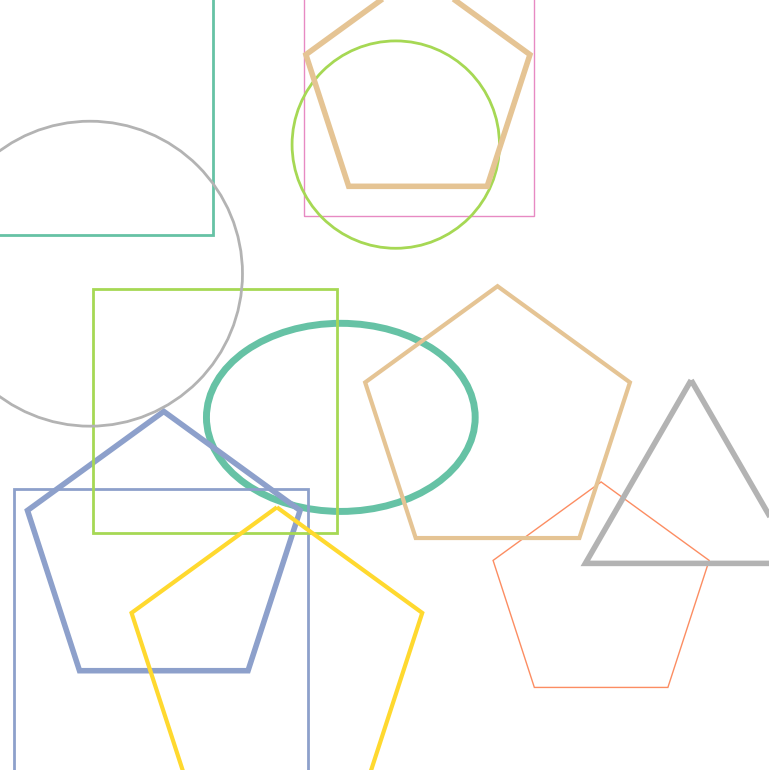[{"shape": "square", "thickness": 1, "radius": 0.79, "center": [0.117, 0.853]}, {"shape": "oval", "thickness": 2.5, "radius": 0.87, "center": [0.443, 0.458]}, {"shape": "pentagon", "thickness": 0.5, "radius": 0.74, "center": [0.781, 0.227]}, {"shape": "pentagon", "thickness": 2, "radius": 0.93, "center": [0.213, 0.28]}, {"shape": "square", "thickness": 1, "radius": 0.95, "center": [0.209, 0.175]}, {"shape": "square", "thickness": 0.5, "radius": 0.75, "center": [0.544, 0.869]}, {"shape": "circle", "thickness": 1, "radius": 0.67, "center": [0.514, 0.812]}, {"shape": "square", "thickness": 1, "radius": 0.79, "center": [0.279, 0.467]}, {"shape": "pentagon", "thickness": 1.5, "radius": 0.99, "center": [0.36, 0.143]}, {"shape": "pentagon", "thickness": 2, "radius": 0.76, "center": [0.543, 0.882]}, {"shape": "pentagon", "thickness": 1.5, "radius": 0.9, "center": [0.646, 0.448]}, {"shape": "circle", "thickness": 1, "radius": 0.99, "center": [0.117, 0.645]}, {"shape": "triangle", "thickness": 2, "radius": 0.79, "center": [0.898, 0.348]}]